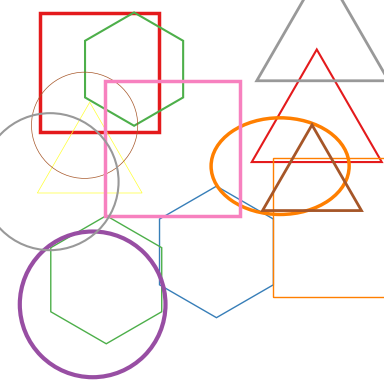[{"shape": "square", "thickness": 2.5, "radius": 0.77, "center": [0.258, 0.811]}, {"shape": "triangle", "thickness": 1.5, "radius": 0.97, "center": [0.823, 0.677]}, {"shape": "hexagon", "thickness": 1, "radius": 0.85, "center": [0.562, 0.346]}, {"shape": "hexagon", "thickness": 1, "radius": 0.83, "center": [0.276, 0.273]}, {"shape": "hexagon", "thickness": 1.5, "radius": 0.74, "center": [0.348, 0.82]}, {"shape": "circle", "thickness": 3, "radius": 0.95, "center": [0.241, 0.209]}, {"shape": "oval", "thickness": 2.5, "radius": 0.9, "center": [0.728, 0.568]}, {"shape": "square", "thickness": 1, "radius": 0.9, "center": [0.889, 0.41]}, {"shape": "triangle", "thickness": 0.5, "radius": 0.79, "center": [0.233, 0.577]}, {"shape": "circle", "thickness": 0.5, "radius": 0.69, "center": [0.22, 0.675]}, {"shape": "triangle", "thickness": 2, "radius": 0.74, "center": [0.81, 0.527]}, {"shape": "square", "thickness": 2.5, "radius": 0.88, "center": [0.448, 0.615]}, {"shape": "triangle", "thickness": 2, "radius": 0.99, "center": [0.838, 0.889]}, {"shape": "circle", "thickness": 1.5, "radius": 0.89, "center": [0.13, 0.528]}]